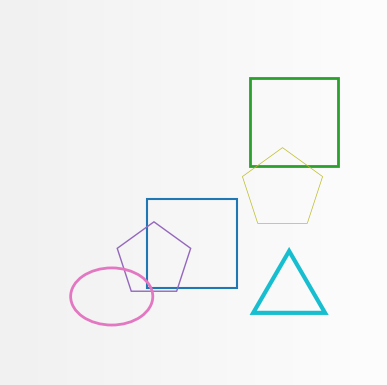[{"shape": "square", "thickness": 1.5, "radius": 0.58, "center": [0.495, 0.367]}, {"shape": "square", "thickness": 2, "radius": 0.57, "center": [0.759, 0.682]}, {"shape": "pentagon", "thickness": 1, "radius": 0.5, "center": [0.397, 0.324]}, {"shape": "oval", "thickness": 2, "radius": 0.53, "center": [0.288, 0.23]}, {"shape": "pentagon", "thickness": 0.5, "radius": 0.54, "center": [0.729, 0.508]}, {"shape": "triangle", "thickness": 3, "radius": 0.54, "center": [0.746, 0.241]}]